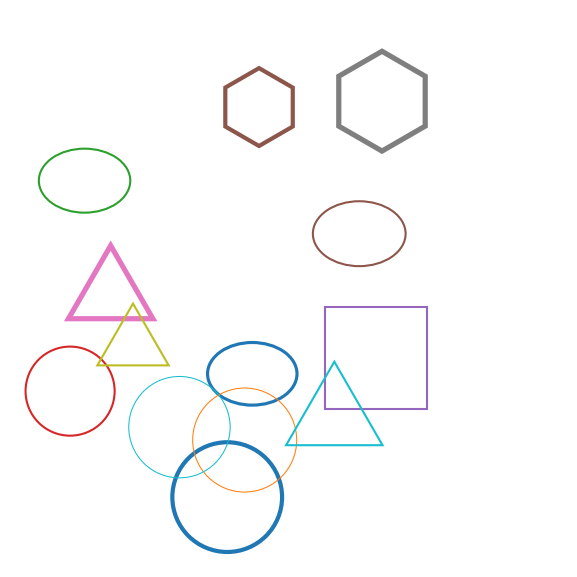[{"shape": "circle", "thickness": 2, "radius": 0.48, "center": [0.393, 0.138]}, {"shape": "oval", "thickness": 1.5, "radius": 0.39, "center": [0.437, 0.352]}, {"shape": "circle", "thickness": 0.5, "radius": 0.45, "center": [0.424, 0.237]}, {"shape": "oval", "thickness": 1, "radius": 0.4, "center": [0.146, 0.686]}, {"shape": "circle", "thickness": 1, "radius": 0.39, "center": [0.121, 0.322]}, {"shape": "square", "thickness": 1, "radius": 0.44, "center": [0.652, 0.379]}, {"shape": "hexagon", "thickness": 2, "radius": 0.34, "center": [0.449, 0.814]}, {"shape": "oval", "thickness": 1, "radius": 0.4, "center": [0.622, 0.594]}, {"shape": "triangle", "thickness": 2.5, "radius": 0.42, "center": [0.192, 0.489]}, {"shape": "hexagon", "thickness": 2.5, "radius": 0.43, "center": [0.661, 0.824]}, {"shape": "triangle", "thickness": 1, "radius": 0.36, "center": [0.23, 0.402]}, {"shape": "circle", "thickness": 0.5, "radius": 0.44, "center": [0.311, 0.259]}, {"shape": "triangle", "thickness": 1, "radius": 0.48, "center": [0.579, 0.276]}]